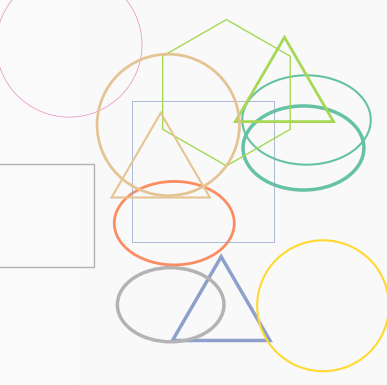[{"shape": "oval", "thickness": 2.5, "radius": 0.78, "center": [0.783, 0.616]}, {"shape": "oval", "thickness": 1.5, "radius": 0.83, "center": [0.791, 0.688]}, {"shape": "oval", "thickness": 2, "radius": 0.77, "center": [0.45, 0.42]}, {"shape": "triangle", "thickness": 2.5, "radius": 0.73, "center": [0.571, 0.188]}, {"shape": "square", "thickness": 0.5, "radius": 0.91, "center": [0.524, 0.554]}, {"shape": "circle", "thickness": 0.5, "radius": 0.94, "center": [0.178, 0.884]}, {"shape": "hexagon", "thickness": 1, "radius": 0.95, "center": [0.584, 0.759]}, {"shape": "triangle", "thickness": 2, "radius": 0.73, "center": [0.734, 0.757]}, {"shape": "circle", "thickness": 1.5, "radius": 0.85, "center": [0.834, 0.206]}, {"shape": "triangle", "thickness": 1.5, "radius": 0.73, "center": [0.415, 0.56]}, {"shape": "circle", "thickness": 2, "radius": 0.92, "center": [0.434, 0.676]}, {"shape": "square", "thickness": 1, "radius": 0.67, "center": [0.108, 0.439]}, {"shape": "oval", "thickness": 2.5, "radius": 0.69, "center": [0.44, 0.208]}]